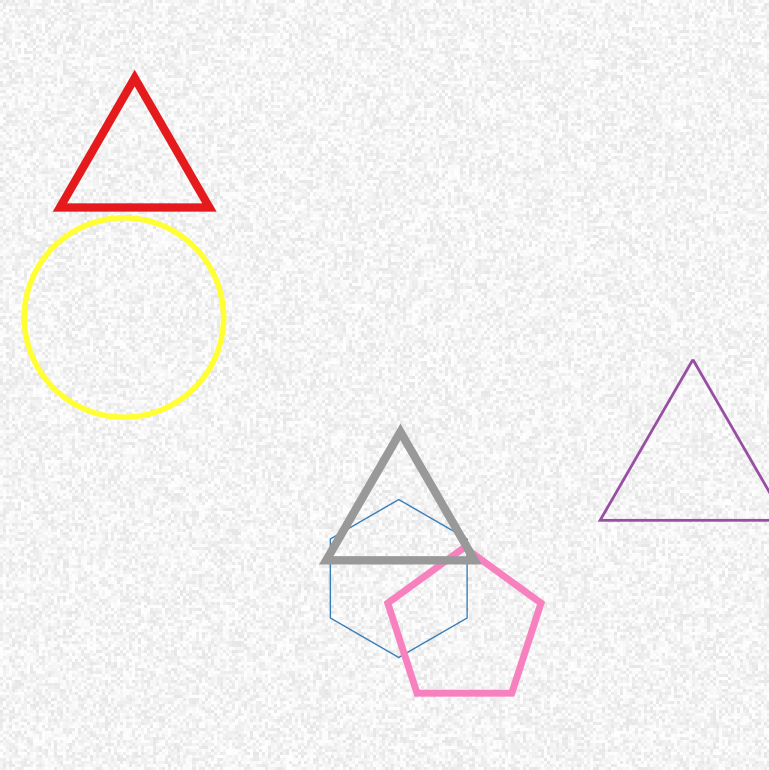[{"shape": "triangle", "thickness": 3, "radius": 0.56, "center": [0.175, 0.787]}, {"shape": "hexagon", "thickness": 0.5, "radius": 0.51, "center": [0.518, 0.249]}, {"shape": "triangle", "thickness": 1, "radius": 0.7, "center": [0.9, 0.394]}, {"shape": "circle", "thickness": 2, "radius": 0.65, "center": [0.161, 0.588]}, {"shape": "pentagon", "thickness": 2.5, "radius": 0.52, "center": [0.603, 0.184]}, {"shape": "triangle", "thickness": 3, "radius": 0.56, "center": [0.52, 0.328]}]